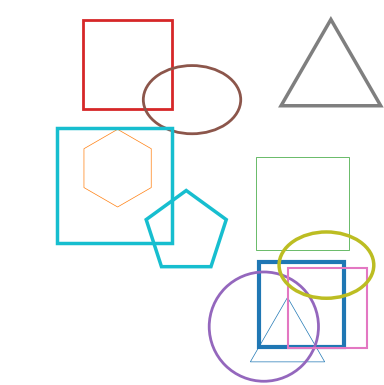[{"shape": "square", "thickness": 3, "radius": 0.55, "center": [0.783, 0.209]}, {"shape": "triangle", "thickness": 0.5, "radius": 0.56, "center": [0.747, 0.116]}, {"shape": "hexagon", "thickness": 0.5, "radius": 0.5, "center": [0.305, 0.563]}, {"shape": "square", "thickness": 0.5, "radius": 0.6, "center": [0.787, 0.471]}, {"shape": "square", "thickness": 2, "radius": 0.58, "center": [0.33, 0.832]}, {"shape": "circle", "thickness": 2, "radius": 0.71, "center": [0.685, 0.152]}, {"shape": "oval", "thickness": 2, "radius": 0.63, "center": [0.499, 0.741]}, {"shape": "square", "thickness": 1.5, "radius": 0.52, "center": [0.851, 0.2]}, {"shape": "triangle", "thickness": 2.5, "radius": 0.75, "center": [0.859, 0.8]}, {"shape": "oval", "thickness": 2.5, "radius": 0.62, "center": [0.848, 0.311]}, {"shape": "pentagon", "thickness": 2.5, "radius": 0.55, "center": [0.484, 0.396]}, {"shape": "square", "thickness": 2.5, "radius": 0.75, "center": [0.297, 0.518]}]